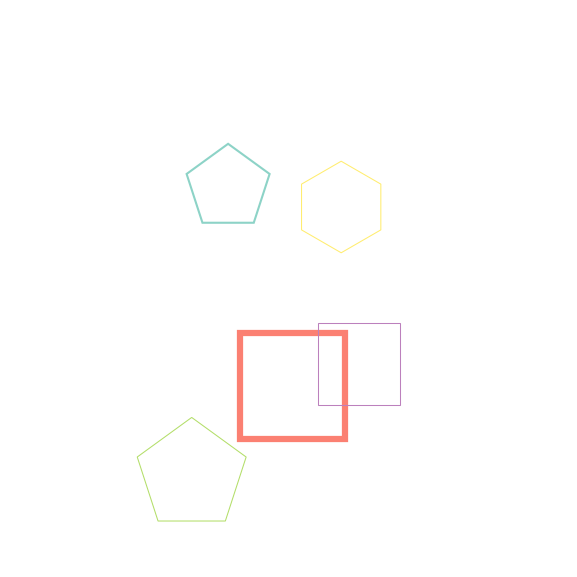[{"shape": "pentagon", "thickness": 1, "radius": 0.38, "center": [0.395, 0.675]}, {"shape": "square", "thickness": 3, "radius": 0.45, "center": [0.507, 0.331]}, {"shape": "pentagon", "thickness": 0.5, "radius": 0.5, "center": [0.332, 0.177]}, {"shape": "square", "thickness": 0.5, "radius": 0.36, "center": [0.622, 0.368]}, {"shape": "hexagon", "thickness": 0.5, "radius": 0.4, "center": [0.591, 0.641]}]